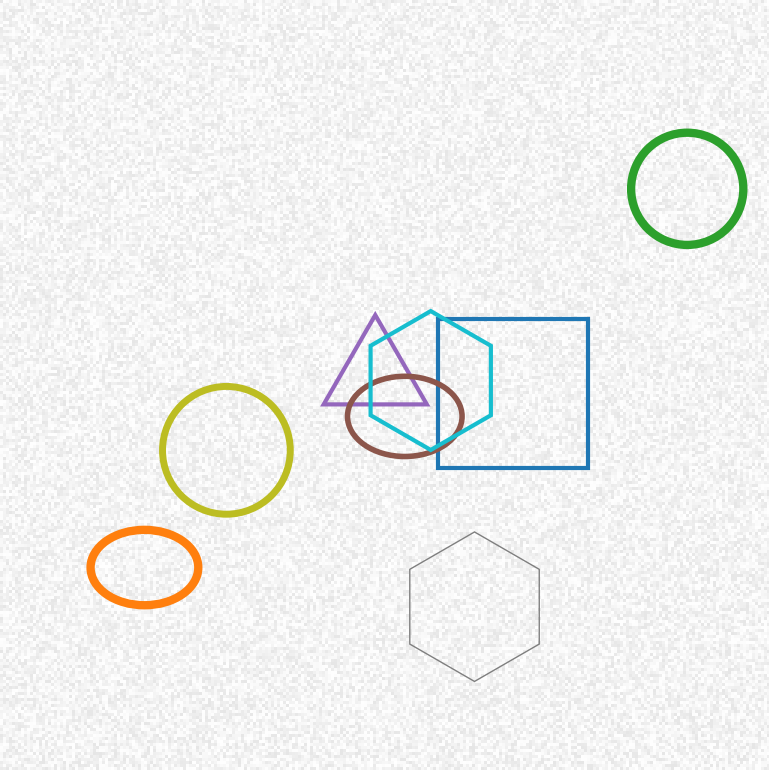[{"shape": "square", "thickness": 1.5, "radius": 0.49, "center": [0.667, 0.489]}, {"shape": "oval", "thickness": 3, "radius": 0.35, "center": [0.188, 0.263]}, {"shape": "circle", "thickness": 3, "radius": 0.36, "center": [0.892, 0.755]}, {"shape": "triangle", "thickness": 1.5, "radius": 0.39, "center": [0.487, 0.513]}, {"shape": "oval", "thickness": 2, "radius": 0.37, "center": [0.526, 0.459]}, {"shape": "hexagon", "thickness": 0.5, "radius": 0.49, "center": [0.616, 0.212]}, {"shape": "circle", "thickness": 2.5, "radius": 0.41, "center": [0.294, 0.415]}, {"shape": "hexagon", "thickness": 1.5, "radius": 0.45, "center": [0.559, 0.506]}]